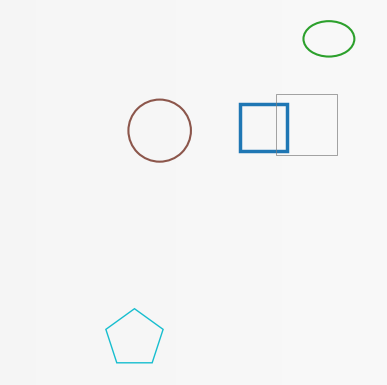[{"shape": "square", "thickness": 2.5, "radius": 0.3, "center": [0.681, 0.669]}, {"shape": "oval", "thickness": 1.5, "radius": 0.33, "center": [0.849, 0.899]}, {"shape": "circle", "thickness": 1.5, "radius": 0.4, "center": [0.412, 0.661]}, {"shape": "square", "thickness": 0.5, "radius": 0.4, "center": [0.791, 0.677]}, {"shape": "pentagon", "thickness": 1, "radius": 0.39, "center": [0.347, 0.12]}]